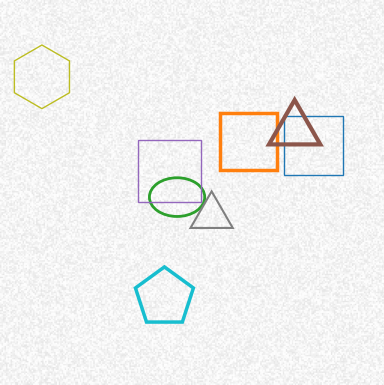[{"shape": "square", "thickness": 1, "radius": 0.38, "center": [0.814, 0.622]}, {"shape": "square", "thickness": 2.5, "radius": 0.37, "center": [0.645, 0.632]}, {"shape": "oval", "thickness": 2, "radius": 0.36, "center": [0.46, 0.488]}, {"shape": "square", "thickness": 1, "radius": 0.41, "center": [0.441, 0.556]}, {"shape": "triangle", "thickness": 3, "radius": 0.38, "center": [0.765, 0.663]}, {"shape": "triangle", "thickness": 1.5, "radius": 0.32, "center": [0.55, 0.44]}, {"shape": "hexagon", "thickness": 1, "radius": 0.41, "center": [0.109, 0.8]}, {"shape": "pentagon", "thickness": 2.5, "radius": 0.4, "center": [0.427, 0.228]}]